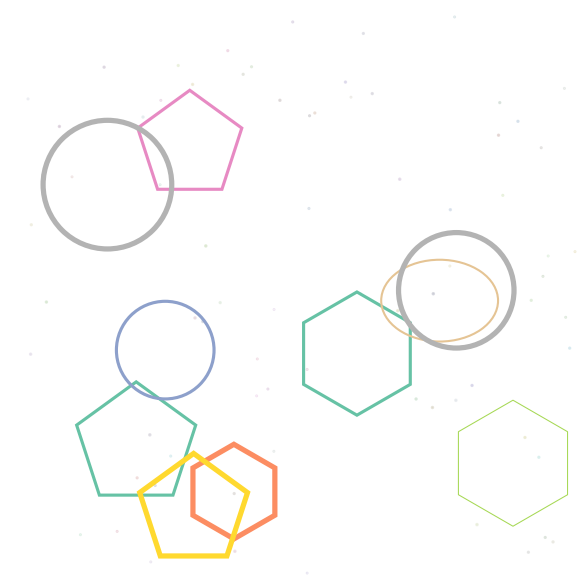[{"shape": "hexagon", "thickness": 1.5, "radius": 0.53, "center": [0.618, 0.387]}, {"shape": "pentagon", "thickness": 1.5, "radius": 0.54, "center": [0.236, 0.229]}, {"shape": "hexagon", "thickness": 2.5, "radius": 0.41, "center": [0.405, 0.148]}, {"shape": "circle", "thickness": 1.5, "radius": 0.42, "center": [0.286, 0.393]}, {"shape": "pentagon", "thickness": 1.5, "radius": 0.47, "center": [0.329, 0.748]}, {"shape": "hexagon", "thickness": 0.5, "radius": 0.55, "center": [0.888, 0.197]}, {"shape": "pentagon", "thickness": 2.5, "radius": 0.49, "center": [0.335, 0.116]}, {"shape": "oval", "thickness": 1, "radius": 0.51, "center": [0.761, 0.479]}, {"shape": "circle", "thickness": 2.5, "radius": 0.56, "center": [0.186, 0.679]}, {"shape": "circle", "thickness": 2.5, "radius": 0.5, "center": [0.79, 0.496]}]